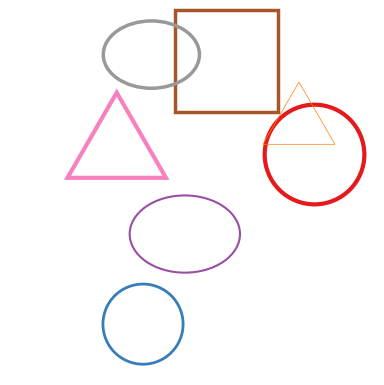[{"shape": "circle", "thickness": 3, "radius": 0.65, "center": [0.817, 0.599]}, {"shape": "circle", "thickness": 2, "radius": 0.52, "center": [0.371, 0.158]}, {"shape": "oval", "thickness": 1.5, "radius": 0.72, "center": [0.48, 0.392]}, {"shape": "triangle", "thickness": 0.5, "radius": 0.54, "center": [0.776, 0.679]}, {"shape": "square", "thickness": 2.5, "radius": 0.67, "center": [0.588, 0.841]}, {"shape": "triangle", "thickness": 3, "radius": 0.74, "center": [0.303, 0.612]}, {"shape": "oval", "thickness": 2.5, "radius": 0.62, "center": [0.393, 0.858]}]